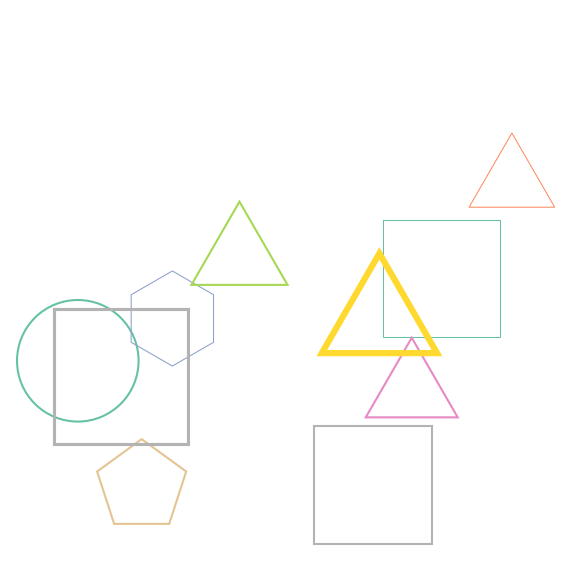[{"shape": "circle", "thickness": 1, "radius": 0.53, "center": [0.135, 0.374]}, {"shape": "square", "thickness": 0.5, "radius": 0.51, "center": [0.765, 0.517]}, {"shape": "triangle", "thickness": 0.5, "radius": 0.43, "center": [0.886, 0.683]}, {"shape": "hexagon", "thickness": 0.5, "radius": 0.41, "center": [0.298, 0.448]}, {"shape": "triangle", "thickness": 1, "radius": 0.46, "center": [0.713, 0.322]}, {"shape": "triangle", "thickness": 1, "radius": 0.48, "center": [0.415, 0.554]}, {"shape": "triangle", "thickness": 3, "radius": 0.58, "center": [0.657, 0.445]}, {"shape": "pentagon", "thickness": 1, "radius": 0.41, "center": [0.245, 0.158]}, {"shape": "square", "thickness": 1, "radius": 0.51, "center": [0.646, 0.159]}, {"shape": "square", "thickness": 1.5, "radius": 0.58, "center": [0.21, 0.347]}]